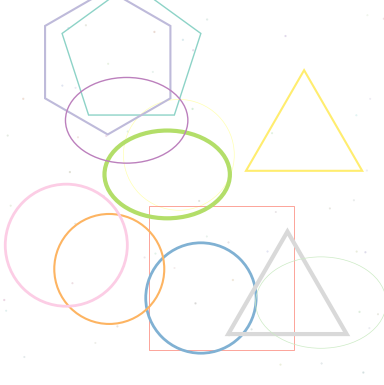[{"shape": "pentagon", "thickness": 1, "radius": 0.95, "center": [0.341, 0.854]}, {"shape": "circle", "thickness": 0.5, "radius": 0.72, "center": [0.465, 0.598]}, {"shape": "hexagon", "thickness": 1.5, "radius": 0.94, "center": [0.28, 0.839]}, {"shape": "square", "thickness": 0.5, "radius": 0.94, "center": [0.576, 0.278]}, {"shape": "circle", "thickness": 2, "radius": 0.72, "center": [0.522, 0.226]}, {"shape": "circle", "thickness": 1.5, "radius": 0.71, "center": [0.284, 0.301]}, {"shape": "oval", "thickness": 3, "radius": 0.81, "center": [0.434, 0.547]}, {"shape": "circle", "thickness": 2, "radius": 0.79, "center": [0.172, 0.363]}, {"shape": "triangle", "thickness": 3, "radius": 0.89, "center": [0.747, 0.221]}, {"shape": "oval", "thickness": 1, "radius": 0.79, "center": [0.329, 0.688]}, {"shape": "oval", "thickness": 0.5, "radius": 0.85, "center": [0.834, 0.214]}, {"shape": "triangle", "thickness": 1.5, "radius": 0.87, "center": [0.79, 0.643]}]